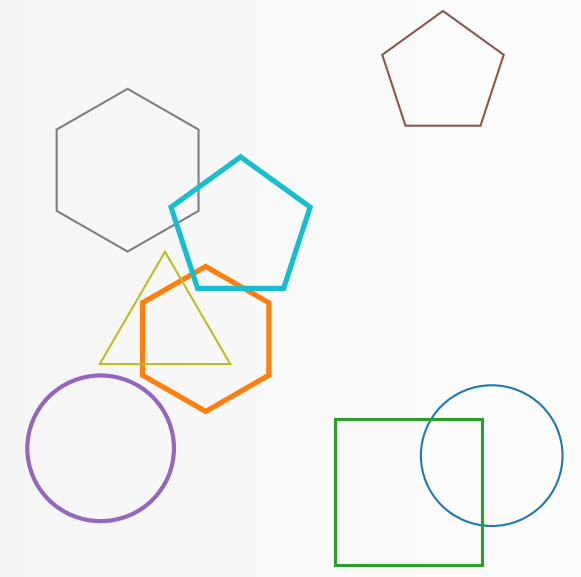[{"shape": "circle", "thickness": 1, "radius": 0.61, "center": [0.846, 0.21]}, {"shape": "hexagon", "thickness": 2.5, "radius": 0.63, "center": [0.354, 0.412]}, {"shape": "square", "thickness": 1.5, "radius": 0.63, "center": [0.703, 0.147]}, {"shape": "circle", "thickness": 2, "radius": 0.63, "center": [0.173, 0.223]}, {"shape": "pentagon", "thickness": 1, "radius": 0.55, "center": [0.762, 0.87]}, {"shape": "hexagon", "thickness": 1, "radius": 0.7, "center": [0.22, 0.704]}, {"shape": "triangle", "thickness": 1, "radius": 0.65, "center": [0.284, 0.434]}, {"shape": "pentagon", "thickness": 2.5, "radius": 0.63, "center": [0.414, 0.602]}]